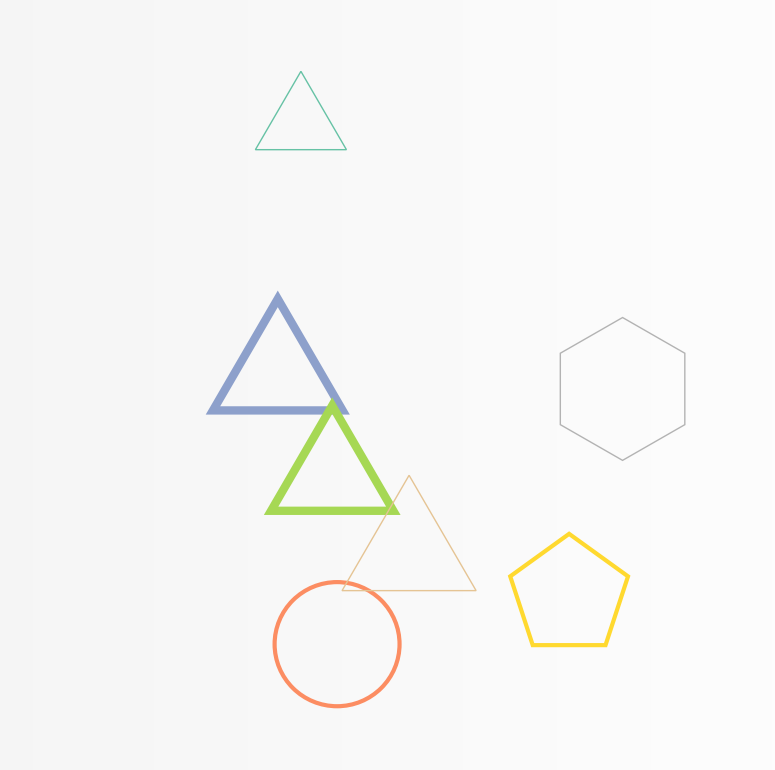[{"shape": "triangle", "thickness": 0.5, "radius": 0.34, "center": [0.388, 0.84]}, {"shape": "circle", "thickness": 1.5, "radius": 0.4, "center": [0.435, 0.163]}, {"shape": "triangle", "thickness": 3, "radius": 0.48, "center": [0.358, 0.515]}, {"shape": "triangle", "thickness": 3, "radius": 0.46, "center": [0.429, 0.382]}, {"shape": "pentagon", "thickness": 1.5, "radius": 0.4, "center": [0.734, 0.227]}, {"shape": "triangle", "thickness": 0.5, "radius": 0.5, "center": [0.528, 0.283]}, {"shape": "hexagon", "thickness": 0.5, "radius": 0.46, "center": [0.803, 0.495]}]